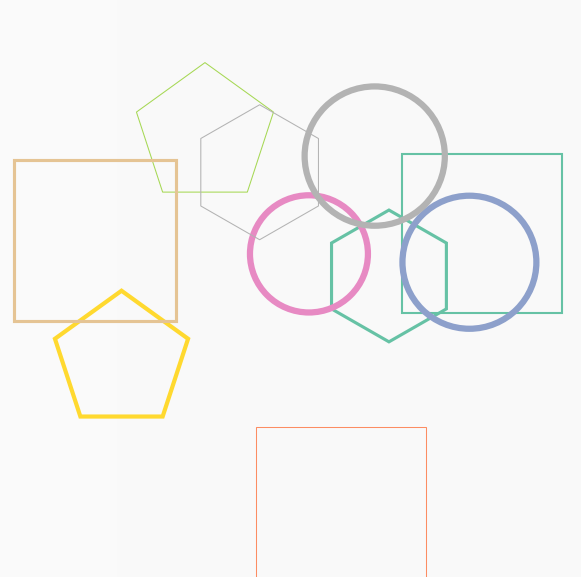[{"shape": "square", "thickness": 1, "radius": 0.69, "center": [0.829, 0.595]}, {"shape": "hexagon", "thickness": 1.5, "radius": 0.57, "center": [0.669, 0.521]}, {"shape": "square", "thickness": 0.5, "radius": 0.73, "center": [0.586, 0.113]}, {"shape": "circle", "thickness": 3, "radius": 0.58, "center": [0.808, 0.545]}, {"shape": "circle", "thickness": 3, "radius": 0.51, "center": [0.532, 0.56]}, {"shape": "pentagon", "thickness": 0.5, "radius": 0.62, "center": [0.353, 0.767]}, {"shape": "pentagon", "thickness": 2, "radius": 0.6, "center": [0.209, 0.375]}, {"shape": "square", "thickness": 1.5, "radius": 0.7, "center": [0.164, 0.583]}, {"shape": "hexagon", "thickness": 0.5, "radius": 0.58, "center": [0.447, 0.701]}, {"shape": "circle", "thickness": 3, "radius": 0.6, "center": [0.645, 0.729]}]